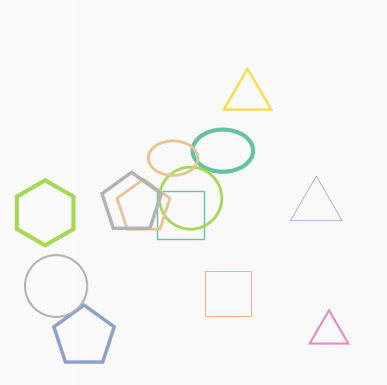[{"shape": "oval", "thickness": 3, "radius": 0.39, "center": [0.575, 0.609]}, {"shape": "square", "thickness": 1, "radius": 0.31, "center": [0.466, 0.442]}, {"shape": "square", "thickness": 0.5, "radius": 0.29, "center": [0.589, 0.238]}, {"shape": "triangle", "thickness": 0.5, "radius": 0.39, "center": [0.816, 0.465]}, {"shape": "pentagon", "thickness": 2.5, "radius": 0.41, "center": [0.217, 0.126]}, {"shape": "triangle", "thickness": 1.5, "radius": 0.29, "center": [0.849, 0.136]}, {"shape": "circle", "thickness": 2, "radius": 0.4, "center": [0.492, 0.485]}, {"shape": "hexagon", "thickness": 3, "radius": 0.42, "center": [0.117, 0.447]}, {"shape": "triangle", "thickness": 1.5, "radius": 0.35, "center": [0.639, 0.751]}, {"shape": "pentagon", "thickness": 2, "radius": 0.36, "center": [0.37, 0.463]}, {"shape": "oval", "thickness": 2, "radius": 0.32, "center": [0.447, 0.589]}, {"shape": "pentagon", "thickness": 2.5, "radius": 0.4, "center": [0.34, 0.472]}, {"shape": "circle", "thickness": 1.5, "radius": 0.4, "center": [0.145, 0.257]}]